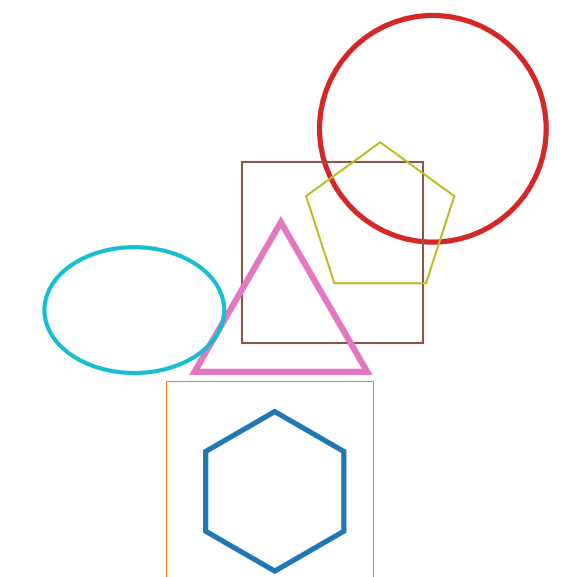[{"shape": "hexagon", "thickness": 2.5, "radius": 0.69, "center": [0.476, 0.148]}, {"shape": "square", "thickness": 0.5, "radius": 0.89, "center": [0.467, 0.161]}, {"shape": "circle", "thickness": 2.5, "radius": 0.98, "center": [0.75, 0.776]}, {"shape": "square", "thickness": 1, "radius": 0.78, "center": [0.576, 0.562]}, {"shape": "triangle", "thickness": 3, "radius": 0.86, "center": [0.486, 0.442]}, {"shape": "pentagon", "thickness": 1, "radius": 0.67, "center": [0.658, 0.618]}, {"shape": "oval", "thickness": 2, "radius": 0.78, "center": [0.233, 0.462]}]